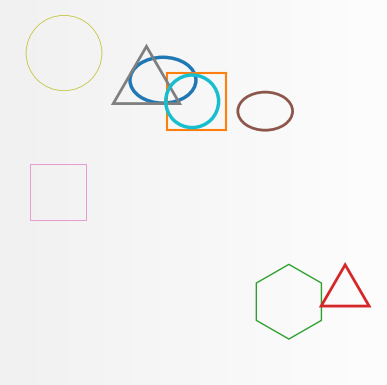[{"shape": "oval", "thickness": 2.5, "radius": 0.43, "center": [0.421, 0.792]}, {"shape": "square", "thickness": 1.5, "radius": 0.37, "center": [0.507, 0.736]}, {"shape": "hexagon", "thickness": 1, "radius": 0.48, "center": [0.745, 0.216]}, {"shape": "triangle", "thickness": 2, "radius": 0.36, "center": [0.891, 0.241]}, {"shape": "oval", "thickness": 2, "radius": 0.35, "center": [0.684, 0.711]}, {"shape": "square", "thickness": 0.5, "radius": 0.36, "center": [0.149, 0.502]}, {"shape": "triangle", "thickness": 2, "radius": 0.49, "center": [0.378, 0.78]}, {"shape": "circle", "thickness": 0.5, "radius": 0.49, "center": [0.165, 0.862]}, {"shape": "circle", "thickness": 2.5, "radius": 0.34, "center": [0.496, 0.737]}]